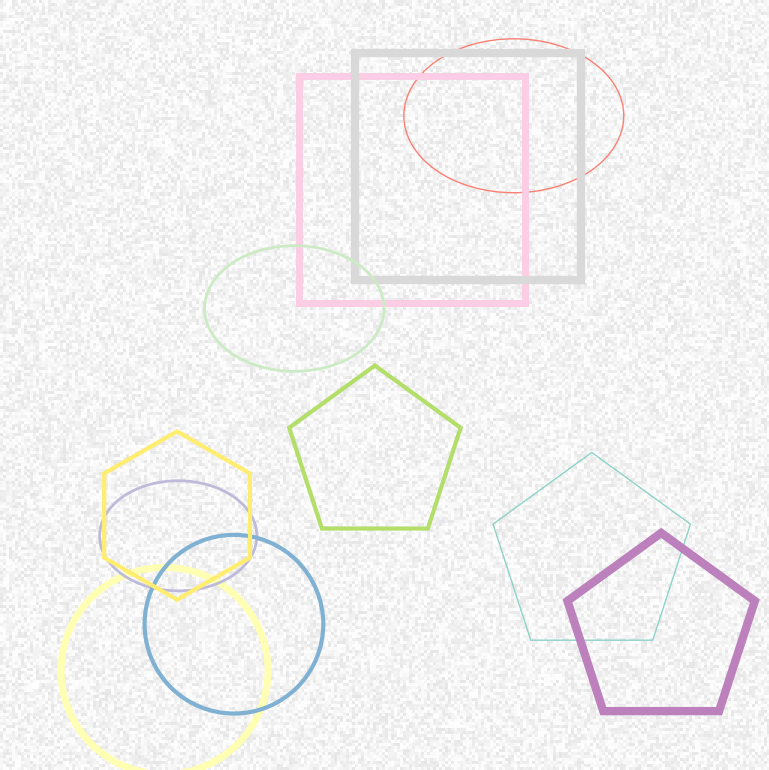[{"shape": "pentagon", "thickness": 0.5, "radius": 0.67, "center": [0.769, 0.278]}, {"shape": "circle", "thickness": 2.5, "radius": 0.67, "center": [0.214, 0.129]}, {"shape": "oval", "thickness": 1, "radius": 0.51, "center": [0.231, 0.304]}, {"shape": "oval", "thickness": 0.5, "radius": 0.71, "center": [0.667, 0.85]}, {"shape": "circle", "thickness": 1.5, "radius": 0.58, "center": [0.304, 0.189]}, {"shape": "pentagon", "thickness": 1.5, "radius": 0.59, "center": [0.487, 0.408]}, {"shape": "square", "thickness": 2.5, "radius": 0.73, "center": [0.535, 0.754]}, {"shape": "square", "thickness": 3, "radius": 0.74, "center": [0.608, 0.784]}, {"shape": "pentagon", "thickness": 3, "radius": 0.64, "center": [0.859, 0.18]}, {"shape": "oval", "thickness": 1, "radius": 0.58, "center": [0.382, 0.599]}, {"shape": "hexagon", "thickness": 1.5, "radius": 0.55, "center": [0.23, 0.33]}]